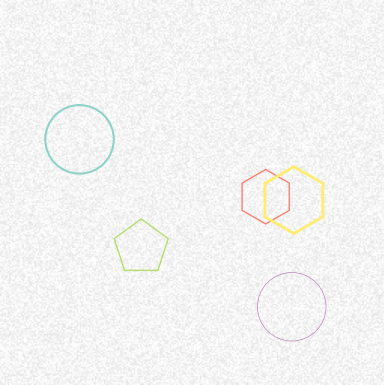[{"shape": "circle", "thickness": 1.5, "radius": 0.44, "center": [0.207, 0.638]}, {"shape": "hexagon", "thickness": 1, "radius": 0.35, "center": [0.69, 0.489]}, {"shape": "pentagon", "thickness": 1, "radius": 0.37, "center": [0.367, 0.357]}, {"shape": "circle", "thickness": 0.5, "radius": 0.45, "center": [0.758, 0.203]}, {"shape": "hexagon", "thickness": 2, "radius": 0.43, "center": [0.763, 0.48]}]